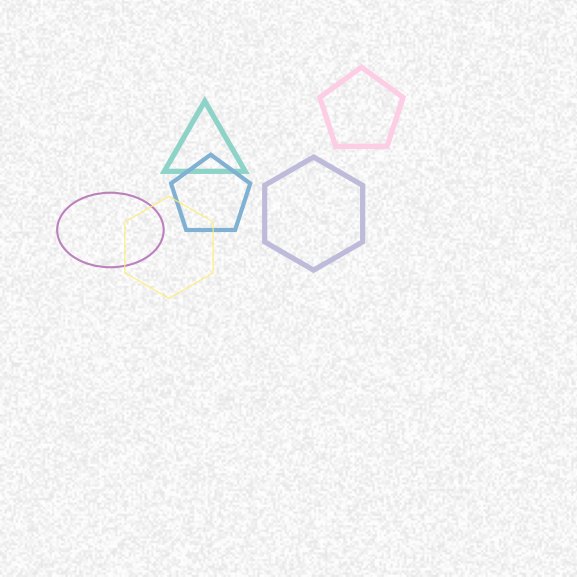[{"shape": "triangle", "thickness": 2.5, "radius": 0.4, "center": [0.355, 0.743]}, {"shape": "hexagon", "thickness": 2.5, "radius": 0.49, "center": [0.543, 0.629]}, {"shape": "pentagon", "thickness": 2, "radius": 0.36, "center": [0.365, 0.659]}, {"shape": "pentagon", "thickness": 2.5, "radius": 0.38, "center": [0.626, 0.807]}, {"shape": "oval", "thickness": 1, "radius": 0.46, "center": [0.191, 0.601]}, {"shape": "hexagon", "thickness": 0.5, "radius": 0.44, "center": [0.293, 0.571]}]